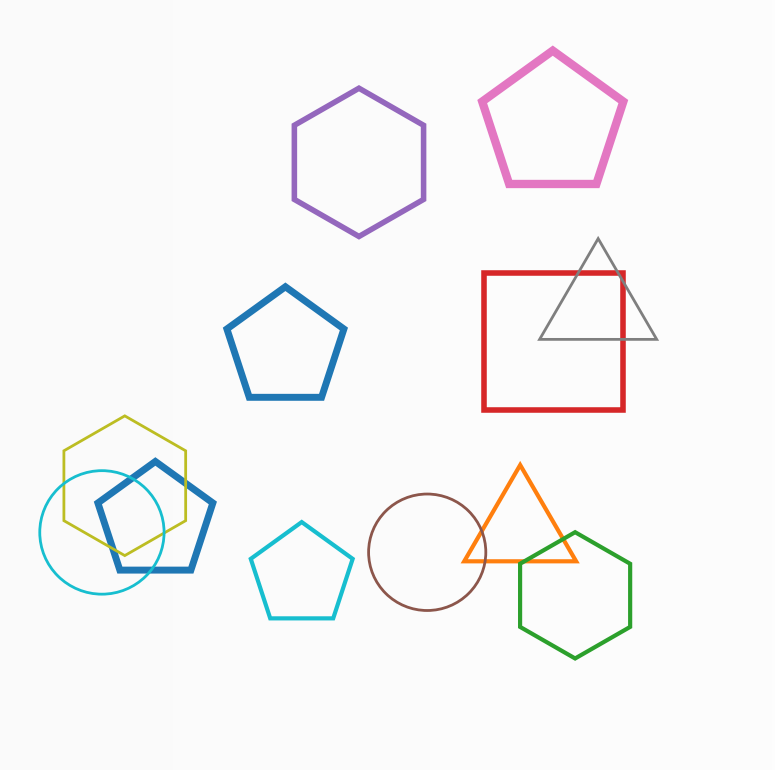[{"shape": "pentagon", "thickness": 2.5, "radius": 0.39, "center": [0.2, 0.323]}, {"shape": "pentagon", "thickness": 2.5, "radius": 0.4, "center": [0.368, 0.548]}, {"shape": "triangle", "thickness": 1.5, "radius": 0.42, "center": [0.671, 0.313]}, {"shape": "hexagon", "thickness": 1.5, "radius": 0.41, "center": [0.742, 0.227]}, {"shape": "square", "thickness": 2, "radius": 0.45, "center": [0.714, 0.556]}, {"shape": "hexagon", "thickness": 2, "radius": 0.48, "center": [0.463, 0.789]}, {"shape": "circle", "thickness": 1, "radius": 0.38, "center": [0.551, 0.283]}, {"shape": "pentagon", "thickness": 3, "radius": 0.48, "center": [0.713, 0.839]}, {"shape": "triangle", "thickness": 1, "radius": 0.44, "center": [0.772, 0.603]}, {"shape": "hexagon", "thickness": 1, "radius": 0.45, "center": [0.161, 0.369]}, {"shape": "circle", "thickness": 1, "radius": 0.4, "center": [0.132, 0.309]}, {"shape": "pentagon", "thickness": 1.5, "radius": 0.35, "center": [0.389, 0.253]}]